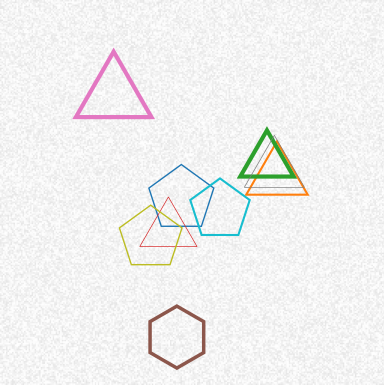[{"shape": "pentagon", "thickness": 1, "radius": 0.44, "center": [0.471, 0.484]}, {"shape": "triangle", "thickness": 1.5, "radius": 0.46, "center": [0.719, 0.54]}, {"shape": "triangle", "thickness": 3, "radius": 0.4, "center": [0.693, 0.581]}, {"shape": "triangle", "thickness": 0.5, "radius": 0.43, "center": [0.437, 0.402]}, {"shape": "hexagon", "thickness": 2.5, "radius": 0.4, "center": [0.459, 0.124]}, {"shape": "triangle", "thickness": 3, "radius": 0.57, "center": [0.295, 0.753]}, {"shape": "triangle", "thickness": 0.5, "radius": 0.45, "center": [0.713, 0.558]}, {"shape": "pentagon", "thickness": 1, "radius": 0.43, "center": [0.391, 0.382]}, {"shape": "pentagon", "thickness": 1.5, "radius": 0.41, "center": [0.571, 0.455]}]